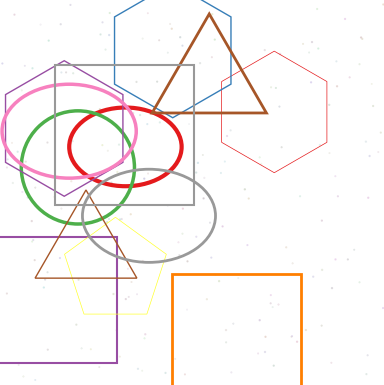[{"shape": "oval", "thickness": 3, "radius": 0.73, "center": [0.326, 0.619]}, {"shape": "hexagon", "thickness": 0.5, "radius": 0.79, "center": [0.712, 0.709]}, {"shape": "hexagon", "thickness": 1, "radius": 0.87, "center": [0.449, 0.869]}, {"shape": "circle", "thickness": 2.5, "radius": 0.73, "center": [0.202, 0.565]}, {"shape": "square", "thickness": 1.5, "radius": 0.82, "center": [0.141, 0.221]}, {"shape": "hexagon", "thickness": 1, "radius": 0.88, "center": [0.167, 0.666]}, {"shape": "square", "thickness": 2, "radius": 0.84, "center": [0.614, 0.121]}, {"shape": "pentagon", "thickness": 0.5, "radius": 0.69, "center": [0.3, 0.297]}, {"shape": "triangle", "thickness": 1, "radius": 0.76, "center": [0.223, 0.354]}, {"shape": "triangle", "thickness": 2, "radius": 0.86, "center": [0.544, 0.792]}, {"shape": "oval", "thickness": 2.5, "radius": 0.87, "center": [0.18, 0.659]}, {"shape": "oval", "thickness": 2, "radius": 0.86, "center": [0.387, 0.439]}, {"shape": "square", "thickness": 1.5, "radius": 0.91, "center": [0.323, 0.65]}]